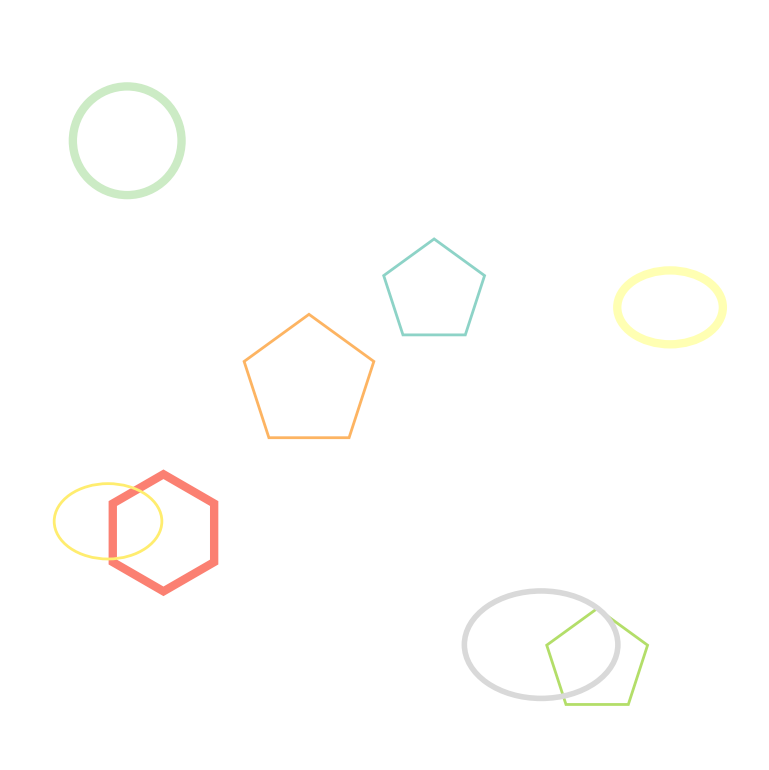[{"shape": "pentagon", "thickness": 1, "radius": 0.34, "center": [0.564, 0.621]}, {"shape": "oval", "thickness": 3, "radius": 0.34, "center": [0.87, 0.601]}, {"shape": "hexagon", "thickness": 3, "radius": 0.38, "center": [0.212, 0.308]}, {"shape": "pentagon", "thickness": 1, "radius": 0.44, "center": [0.401, 0.503]}, {"shape": "pentagon", "thickness": 1, "radius": 0.34, "center": [0.776, 0.141]}, {"shape": "oval", "thickness": 2, "radius": 0.5, "center": [0.703, 0.163]}, {"shape": "circle", "thickness": 3, "radius": 0.35, "center": [0.165, 0.817]}, {"shape": "oval", "thickness": 1, "radius": 0.35, "center": [0.14, 0.323]}]